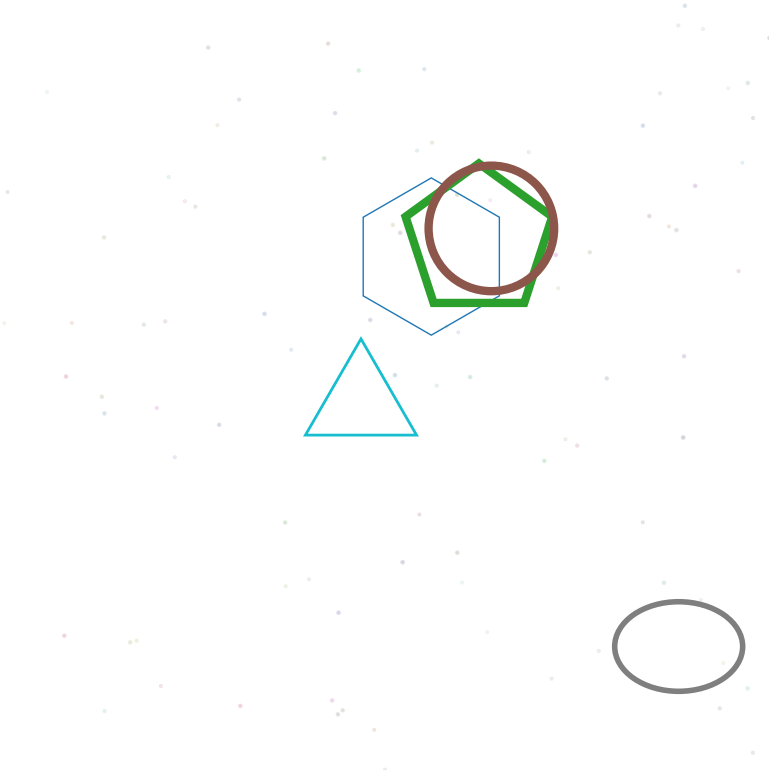[{"shape": "hexagon", "thickness": 0.5, "radius": 0.51, "center": [0.56, 0.667]}, {"shape": "pentagon", "thickness": 3, "radius": 0.5, "center": [0.622, 0.688]}, {"shape": "circle", "thickness": 3, "radius": 0.41, "center": [0.638, 0.703]}, {"shape": "oval", "thickness": 2, "radius": 0.42, "center": [0.881, 0.16]}, {"shape": "triangle", "thickness": 1, "radius": 0.42, "center": [0.469, 0.477]}]